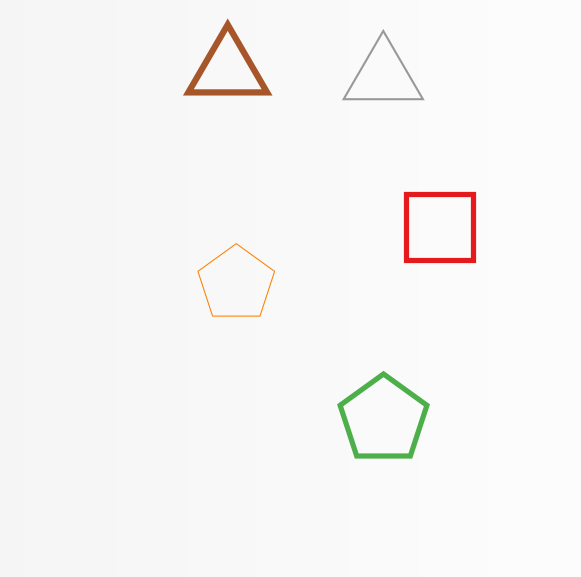[{"shape": "square", "thickness": 2.5, "radius": 0.29, "center": [0.756, 0.606]}, {"shape": "pentagon", "thickness": 2.5, "radius": 0.39, "center": [0.66, 0.273]}, {"shape": "pentagon", "thickness": 0.5, "radius": 0.35, "center": [0.406, 0.508]}, {"shape": "triangle", "thickness": 3, "radius": 0.39, "center": [0.392, 0.878]}, {"shape": "triangle", "thickness": 1, "radius": 0.39, "center": [0.659, 0.867]}]